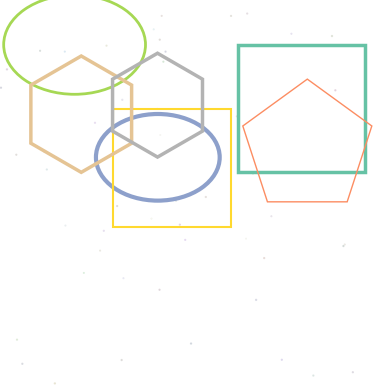[{"shape": "square", "thickness": 2.5, "radius": 0.82, "center": [0.782, 0.719]}, {"shape": "pentagon", "thickness": 1, "radius": 0.88, "center": [0.798, 0.618]}, {"shape": "oval", "thickness": 3, "radius": 0.8, "center": [0.41, 0.591]}, {"shape": "oval", "thickness": 2, "radius": 0.92, "center": [0.194, 0.884]}, {"shape": "square", "thickness": 1.5, "radius": 0.77, "center": [0.446, 0.563]}, {"shape": "hexagon", "thickness": 2.5, "radius": 0.76, "center": [0.211, 0.703]}, {"shape": "hexagon", "thickness": 2.5, "radius": 0.67, "center": [0.409, 0.727]}]